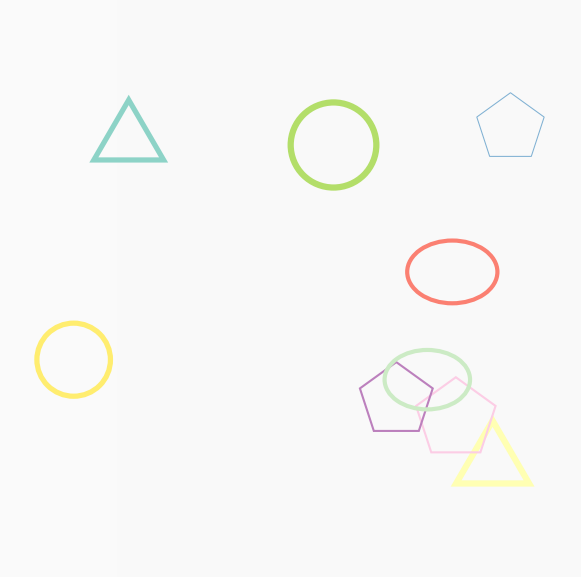[{"shape": "triangle", "thickness": 2.5, "radius": 0.35, "center": [0.221, 0.757]}, {"shape": "triangle", "thickness": 3, "radius": 0.36, "center": [0.848, 0.198]}, {"shape": "oval", "thickness": 2, "radius": 0.39, "center": [0.778, 0.528]}, {"shape": "pentagon", "thickness": 0.5, "radius": 0.3, "center": [0.878, 0.778]}, {"shape": "circle", "thickness": 3, "radius": 0.37, "center": [0.574, 0.748]}, {"shape": "pentagon", "thickness": 1, "radius": 0.36, "center": [0.784, 0.274]}, {"shape": "pentagon", "thickness": 1, "radius": 0.33, "center": [0.682, 0.306]}, {"shape": "oval", "thickness": 2, "radius": 0.37, "center": [0.735, 0.342]}, {"shape": "circle", "thickness": 2.5, "radius": 0.32, "center": [0.127, 0.376]}]